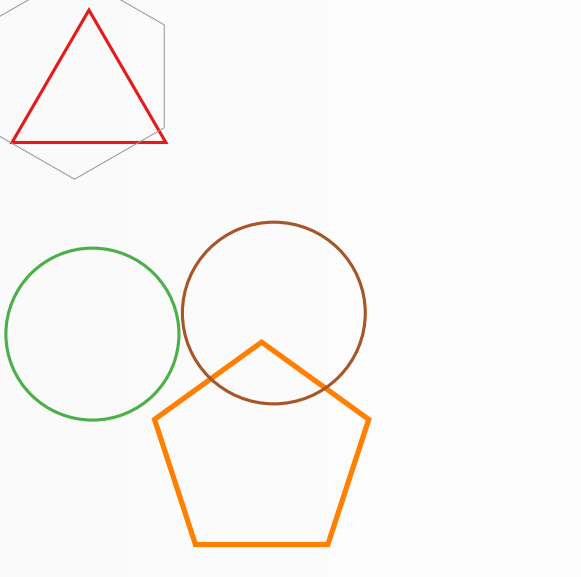[{"shape": "triangle", "thickness": 1.5, "radius": 0.76, "center": [0.153, 0.829]}, {"shape": "circle", "thickness": 1.5, "radius": 0.74, "center": [0.159, 0.421]}, {"shape": "pentagon", "thickness": 2.5, "radius": 0.97, "center": [0.45, 0.213]}, {"shape": "circle", "thickness": 1.5, "radius": 0.79, "center": [0.471, 0.457]}, {"shape": "hexagon", "thickness": 0.5, "radius": 0.89, "center": [0.128, 0.867]}]